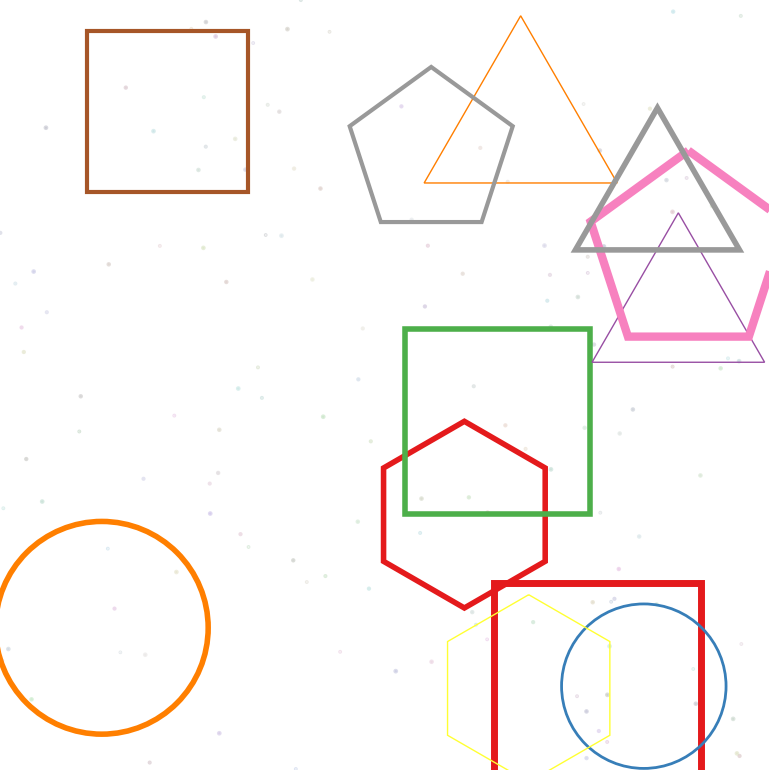[{"shape": "square", "thickness": 2.5, "radius": 0.67, "center": [0.776, 0.109]}, {"shape": "hexagon", "thickness": 2, "radius": 0.61, "center": [0.603, 0.332]}, {"shape": "circle", "thickness": 1, "radius": 0.53, "center": [0.836, 0.109]}, {"shape": "square", "thickness": 2, "radius": 0.6, "center": [0.646, 0.453]}, {"shape": "triangle", "thickness": 0.5, "radius": 0.65, "center": [0.881, 0.594]}, {"shape": "triangle", "thickness": 0.5, "radius": 0.72, "center": [0.676, 0.835]}, {"shape": "circle", "thickness": 2, "radius": 0.69, "center": [0.132, 0.185]}, {"shape": "hexagon", "thickness": 0.5, "radius": 0.61, "center": [0.687, 0.106]}, {"shape": "square", "thickness": 1.5, "radius": 0.52, "center": [0.217, 0.855]}, {"shape": "pentagon", "thickness": 3, "radius": 0.67, "center": [0.894, 0.671]}, {"shape": "triangle", "thickness": 2, "radius": 0.61, "center": [0.854, 0.737]}, {"shape": "pentagon", "thickness": 1.5, "radius": 0.56, "center": [0.56, 0.802]}]